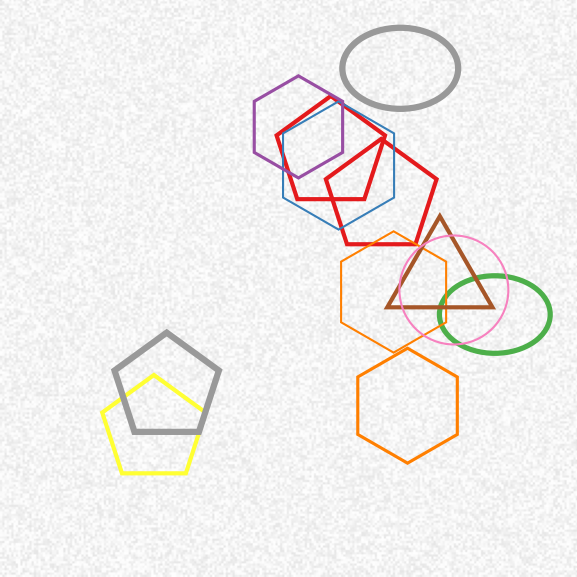[{"shape": "pentagon", "thickness": 2, "radius": 0.49, "center": [0.573, 0.734]}, {"shape": "pentagon", "thickness": 2, "radius": 0.5, "center": [0.66, 0.658]}, {"shape": "hexagon", "thickness": 1, "radius": 0.56, "center": [0.586, 0.713]}, {"shape": "oval", "thickness": 2.5, "radius": 0.48, "center": [0.857, 0.454]}, {"shape": "hexagon", "thickness": 1.5, "radius": 0.44, "center": [0.517, 0.779]}, {"shape": "hexagon", "thickness": 1.5, "radius": 0.5, "center": [0.706, 0.297]}, {"shape": "hexagon", "thickness": 1, "radius": 0.53, "center": [0.682, 0.494]}, {"shape": "pentagon", "thickness": 2, "radius": 0.47, "center": [0.267, 0.256]}, {"shape": "triangle", "thickness": 2, "radius": 0.53, "center": [0.762, 0.52]}, {"shape": "circle", "thickness": 1, "radius": 0.47, "center": [0.786, 0.497]}, {"shape": "oval", "thickness": 3, "radius": 0.5, "center": [0.693, 0.881]}, {"shape": "pentagon", "thickness": 3, "radius": 0.47, "center": [0.289, 0.328]}]